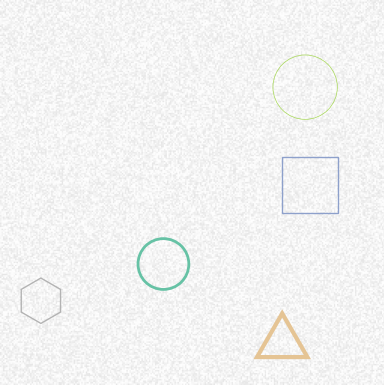[{"shape": "circle", "thickness": 2, "radius": 0.33, "center": [0.424, 0.314]}, {"shape": "square", "thickness": 1, "radius": 0.36, "center": [0.805, 0.52]}, {"shape": "circle", "thickness": 0.5, "radius": 0.42, "center": [0.793, 0.774]}, {"shape": "triangle", "thickness": 3, "radius": 0.38, "center": [0.733, 0.11]}, {"shape": "hexagon", "thickness": 1, "radius": 0.29, "center": [0.106, 0.219]}]